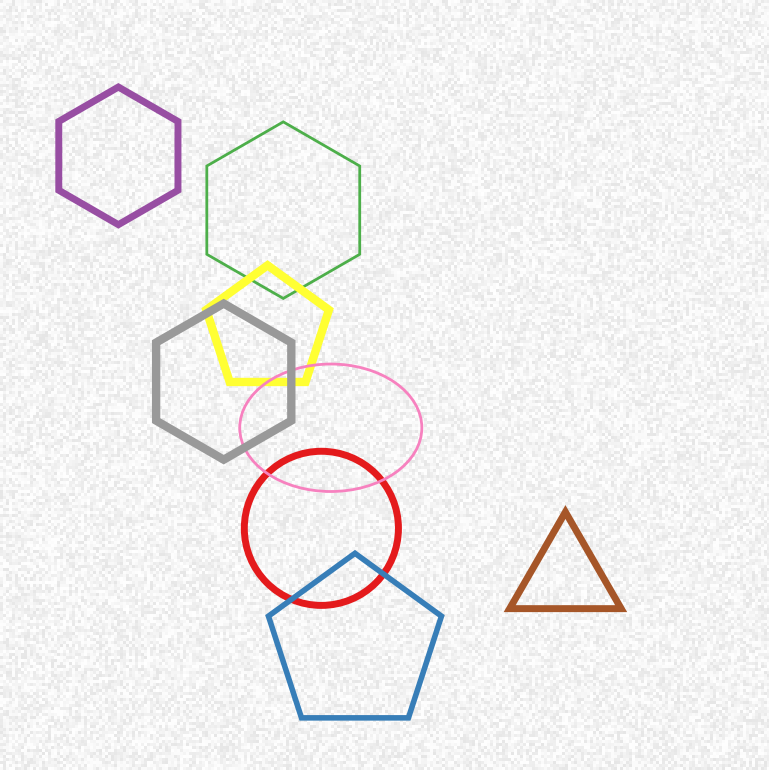[{"shape": "circle", "thickness": 2.5, "radius": 0.5, "center": [0.417, 0.314]}, {"shape": "pentagon", "thickness": 2, "radius": 0.59, "center": [0.461, 0.163]}, {"shape": "hexagon", "thickness": 1, "radius": 0.57, "center": [0.368, 0.727]}, {"shape": "hexagon", "thickness": 2.5, "radius": 0.45, "center": [0.154, 0.798]}, {"shape": "pentagon", "thickness": 3, "radius": 0.42, "center": [0.348, 0.572]}, {"shape": "triangle", "thickness": 2.5, "radius": 0.42, "center": [0.734, 0.251]}, {"shape": "oval", "thickness": 1, "radius": 0.59, "center": [0.43, 0.444]}, {"shape": "hexagon", "thickness": 3, "radius": 0.51, "center": [0.291, 0.504]}]